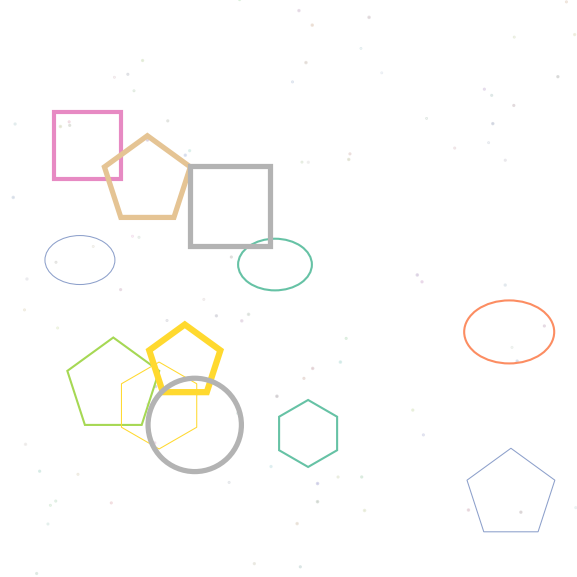[{"shape": "oval", "thickness": 1, "radius": 0.32, "center": [0.476, 0.541]}, {"shape": "hexagon", "thickness": 1, "radius": 0.29, "center": [0.534, 0.249]}, {"shape": "oval", "thickness": 1, "radius": 0.39, "center": [0.882, 0.424]}, {"shape": "oval", "thickness": 0.5, "radius": 0.3, "center": [0.138, 0.549]}, {"shape": "pentagon", "thickness": 0.5, "radius": 0.4, "center": [0.885, 0.143]}, {"shape": "square", "thickness": 2, "radius": 0.29, "center": [0.152, 0.747]}, {"shape": "pentagon", "thickness": 1, "radius": 0.42, "center": [0.196, 0.331]}, {"shape": "pentagon", "thickness": 3, "radius": 0.32, "center": [0.32, 0.372]}, {"shape": "hexagon", "thickness": 0.5, "radius": 0.38, "center": [0.275, 0.297]}, {"shape": "pentagon", "thickness": 2.5, "radius": 0.39, "center": [0.255, 0.686]}, {"shape": "square", "thickness": 2.5, "radius": 0.35, "center": [0.399, 0.642]}, {"shape": "circle", "thickness": 2.5, "radius": 0.4, "center": [0.337, 0.263]}]